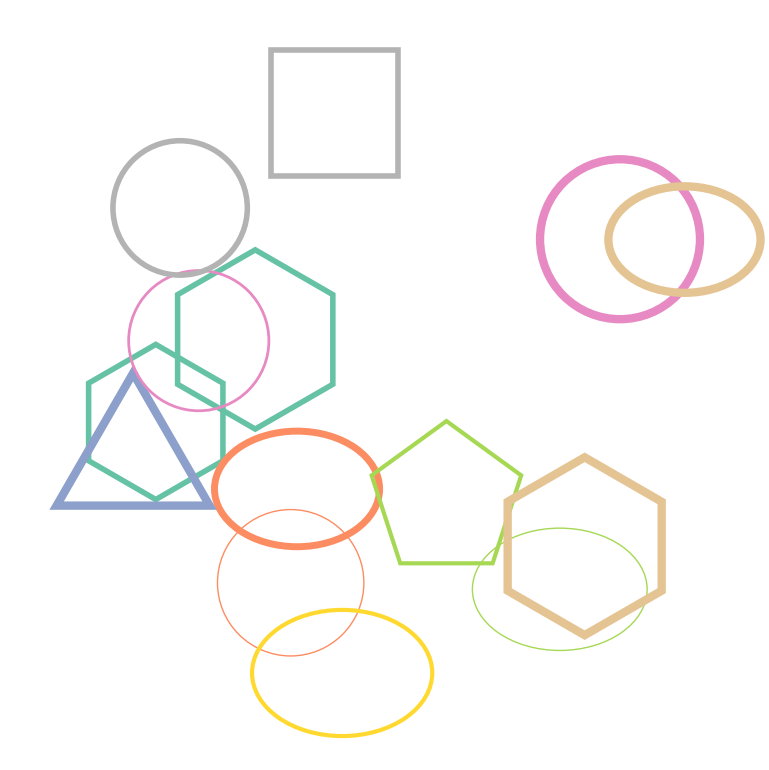[{"shape": "hexagon", "thickness": 2, "radius": 0.5, "center": [0.202, 0.452]}, {"shape": "hexagon", "thickness": 2, "radius": 0.58, "center": [0.331, 0.559]}, {"shape": "circle", "thickness": 0.5, "radius": 0.48, "center": [0.377, 0.243]}, {"shape": "oval", "thickness": 2.5, "radius": 0.54, "center": [0.386, 0.365]}, {"shape": "triangle", "thickness": 3, "radius": 0.57, "center": [0.173, 0.401]}, {"shape": "circle", "thickness": 3, "radius": 0.52, "center": [0.805, 0.689]}, {"shape": "circle", "thickness": 1, "radius": 0.46, "center": [0.258, 0.558]}, {"shape": "oval", "thickness": 0.5, "radius": 0.57, "center": [0.727, 0.235]}, {"shape": "pentagon", "thickness": 1.5, "radius": 0.51, "center": [0.58, 0.351]}, {"shape": "oval", "thickness": 1.5, "radius": 0.59, "center": [0.444, 0.126]}, {"shape": "oval", "thickness": 3, "radius": 0.49, "center": [0.889, 0.689]}, {"shape": "hexagon", "thickness": 3, "radius": 0.58, "center": [0.759, 0.291]}, {"shape": "circle", "thickness": 2, "radius": 0.44, "center": [0.234, 0.73]}, {"shape": "square", "thickness": 2, "radius": 0.41, "center": [0.435, 0.853]}]